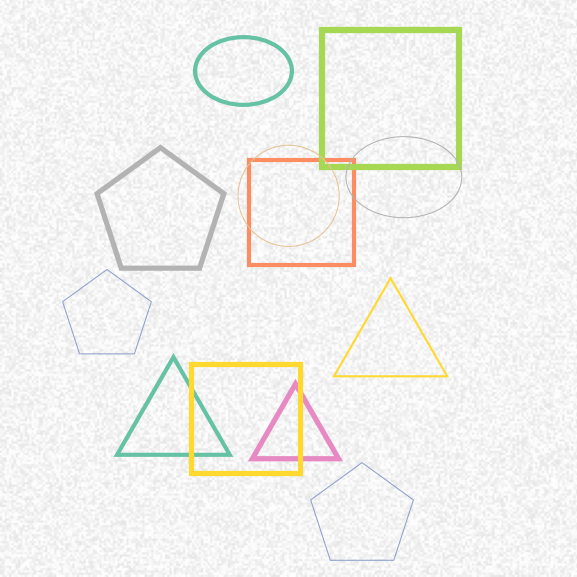[{"shape": "triangle", "thickness": 2, "radius": 0.56, "center": [0.3, 0.268]}, {"shape": "oval", "thickness": 2, "radius": 0.42, "center": [0.422, 0.876]}, {"shape": "square", "thickness": 2, "radius": 0.45, "center": [0.522, 0.632]}, {"shape": "pentagon", "thickness": 0.5, "radius": 0.4, "center": [0.185, 0.452]}, {"shape": "pentagon", "thickness": 0.5, "radius": 0.47, "center": [0.627, 0.105]}, {"shape": "triangle", "thickness": 2.5, "radius": 0.43, "center": [0.512, 0.248]}, {"shape": "square", "thickness": 3, "radius": 0.59, "center": [0.676, 0.829]}, {"shape": "square", "thickness": 2.5, "radius": 0.47, "center": [0.425, 0.275]}, {"shape": "triangle", "thickness": 1, "radius": 0.57, "center": [0.676, 0.404]}, {"shape": "circle", "thickness": 0.5, "radius": 0.44, "center": [0.5, 0.66]}, {"shape": "pentagon", "thickness": 2.5, "radius": 0.58, "center": [0.278, 0.628]}, {"shape": "oval", "thickness": 0.5, "radius": 0.5, "center": [0.699, 0.692]}]